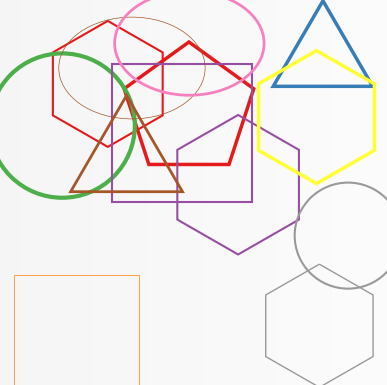[{"shape": "hexagon", "thickness": 1.5, "radius": 0.82, "center": [0.278, 0.782]}, {"shape": "pentagon", "thickness": 2.5, "radius": 0.88, "center": [0.488, 0.715]}, {"shape": "triangle", "thickness": 2.5, "radius": 0.74, "center": [0.833, 0.85]}, {"shape": "circle", "thickness": 3, "radius": 0.94, "center": [0.161, 0.674]}, {"shape": "square", "thickness": 1.5, "radius": 0.9, "center": [0.47, 0.654]}, {"shape": "hexagon", "thickness": 1.5, "radius": 0.91, "center": [0.615, 0.52]}, {"shape": "square", "thickness": 0.5, "radius": 0.8, "center": [0.197, 0.127]}, {"shape": "hexagon", "thickness": 2.5, "radius": 0.86, "center": [0.817, 0.696]}, {"shape": "triangle", "thickness": 2, "radius": 0.83, "center": [0.327, 0.585]}, {"shape": "oval", "thickness": 0.5, "radius": 0.94, "center": [0.34, 0.823]}, {"shape": "oval", "thickness": 2, "radius": 0.96, "center": [0.489, 0.888]}, {"shape": "hexagon", "thickness": 1, "radius": 0.8, "center": [0.824, 0.154]}, {"shape": "circle", "thickness": 1.5, "radius": 0.69, "center": [0.898, 0.388]}]